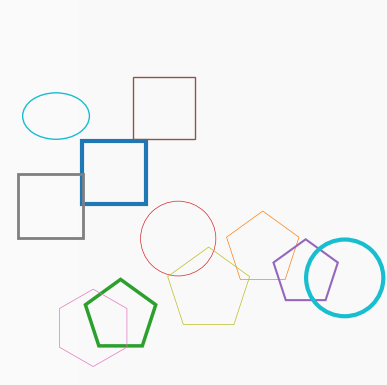[{"shape": "square", "thickness": 3, "radius": 0.41, "center": [0.294, 0.552]}, {"shape": "pentagon", "thickness": 0.5, "radius": 0.49, "center": [0.678, 0.354]}, {"shape": "pentagon", "thickness": 2.5, "radius": 0.48, "center": [0.311, 0.179]}, {"shape": "circle", "thickness": 0.5, "radius": 0.49, "center": [0.46, 0.38]}, {"shape": "pentagon", "thickness": 1.5, "radius": 0.44, "center": [0.789, 0.291]}, {"shape": "square", "thickness": 1, "radius": 0.4, "center": [0.423, 0.719]}, {"shape": "hexagon", "thickness": 0.5, "radius": 0.5, "center": [0.241, 0.148]}, {"shape": "square", "thickness": 2, "radius": 0.42, "center": [0.13, 0.465]}, {"shape": "pentagon", "thickness": 0.5, "radius": 0.56, "center": [0.538, 0.247]}, {"shape": "oval", "thickness": 1, "radius": 0.43, "center": [0.145, 0.699]}, {"shape": "circle", "thickness": 3, "radius": 0.5, "center": [0.89, 0.278]}]